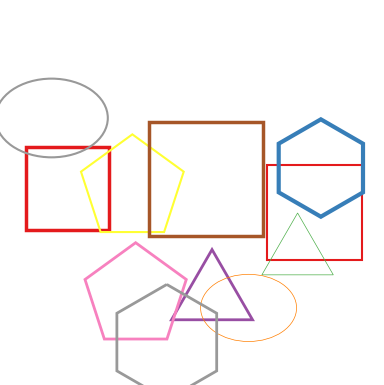[{"shape": "square", "thickness": 1.5, "radius": 0.62, "center": [0.817, 0.447]}, {"shape": "square", "thickness": 2.5, "radius": 0.54, "center": [0.175, 0.511]}, {"shape": "hexagon", "thickness": 3, "radius": 0.63, "center": [0.833, 0.564]}, {"shape": "triangle", "thickness": 0.5, "radius": 0.54, "center": [0.773, 0.34]}, {"shape": "triangle", "thickness": 2, "radius": 0.61, "center": [0.551, 0.23]}, {"shape": "oval", "thickness": 0.5, "radius": 0.62, "center": [0.646, 0.2]}, {"shape": "pentagon", "thickness": 1.5, "radius": 0.7, "center": [0.344, 0.511]}, {"shape": "square", "thickness": 2.5, "radius": 0.74, "center": [0.535, 0.535]}, {"shape": "pentagon", "thickness": 2, "radius": 0.69, "center": [0.352, 0.231]}, {"shape": "hexagon", "thickness": 2, "radius": 0.75, "center": [0.433, 0.111]}, {"shape": "oval", "thickness": 1.5, "radius": 0.73, "center": [0.134, 0.694]}]